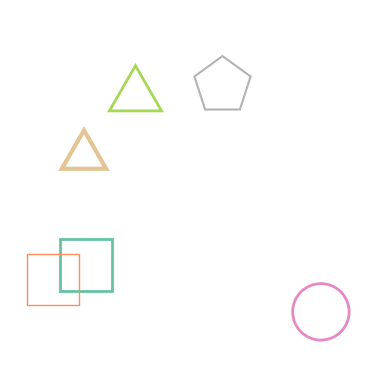[{"shape": "square", "thickness": 2, "radius": 0.34, "center": [0.223, 0.312]}, {"shape": "square", "thickness": 1, "radius": 0.34, "center": [0.138, 0.274]}, {"shape": "circle", "thickness": 2, "radius": 0.37, "center": [0.834, 0.19]}, {"shape": "triangle", "thickness": 2, "radius": 0.39, "center": [0.352, 0.751]}, {"shape": "triangle", "thickness": 3, "radius": 0.33, "center": [0.218, 0.595]}, {"shape": "pentagon", "thickness": 1.5, "radius": 0.38, "center": [0.578, 0.778]}]